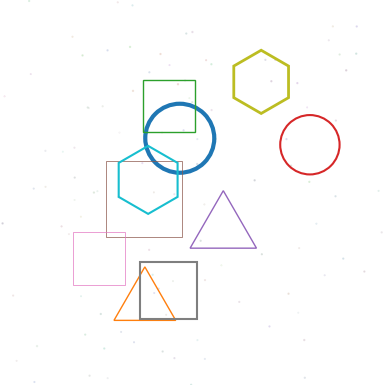[{"shape": "circle", "thickness": 3, "radius": 0.45, "center": [0.467, 0.641]}, {"shape": "triangle", "thickness": 1, "radius": 0.46, "center": [0.376, 0.214]}, {"shape": "square", "thickness": 1, "radius": 0.34, "center": [0.439, 0.725]}, {"shape": "circle", "thickness": 1.5, "radius": 0.39, "center": [0.805, 0.624]}, {"shape": "triangle", "thickness": 1, "radius": 0.5, "center": [0.58, 0.405]}, {"shape": "square", "thickness": 0.5, "radius": 0.49, "center": [0.374, 0.483]}, {"shape": "square", "thickness": 0.5, "radius": 0.34, "center": [0.258, 0.329]}, {"shape": "square", "thickness": 1.5, "radius": 0.37, "center": [0.438, 0.246]}, {"shape": "hexagon", "thickness": 2, "radius": 0.41, "center": [0.678, 0.787]}, {"shape": "hexagon", "thickness": 1.5, "radius": 0.44, "center": [0.385, 0.533]}]